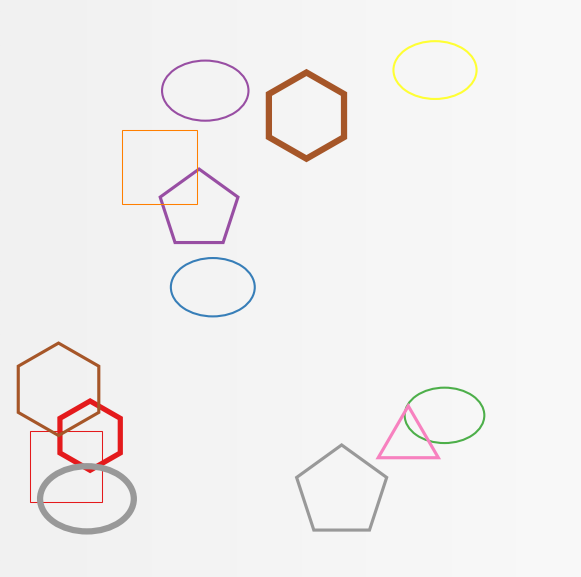[{"shape": "hexagon", "thickness": 2.5, "radius": 0.3, "center": [0.155, 0.245]}, {"shape": "square", "thickness": 0.5, "radius": 0.31, "center": [0.114, 0.191]}, {"shape": "oval", "thickness": 1, "radius": 0.36, "center": [0.366, 0.502]}, {"shape": "oval", "thickness": 1, "radius": 0.34, "center": [0.765, 0.28]}, {"shape": "oval", "thickness": 1, "radius": 0.37, "center": [0.353, 0.842]}, {"shape": "pentagon", "thickness": 1.5, "radius": 0.35, "center": [0.342, 0.636]}, {"shape": "square", "thickness": 0.5, "radius": 0.32, "center": [0.274, 0.711]}, {"shape": "oval", "thickness": 1, "radius": 0.36, "center": [0.748, 0.878]}, {"shape": "hexagon", "thickness": 1.5, "radius": 0.4, "center": [0.101, 0.325]}, {"shape": "hexagon", "thickness": 3, "radius": 0.37, "center": [0.527, 0.799]}, {"shape": "triangle", "thickness": 1.5, "radius": 0.3, "center": [0.702, 0.236]}, {"shape": "pentagon", "thickness": 1.5, "radius": 0.41, "center": [0.588, 0.147]}, {"shape": "oval", "thickness": 3, "radius": 0.4, "center": [0.15, 0.135]}]